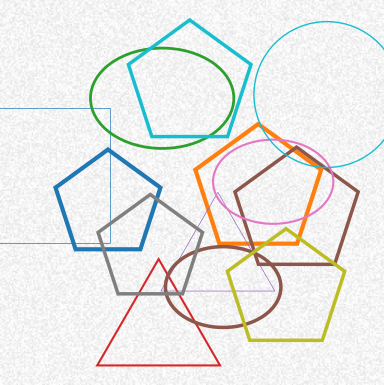[{"shape": "pentagon", "thickness": 3, "radius": 0.72, "center": [0.281, 0.468]}, {"shape": "square", "thickness": 0.5, "radius": 0.88, "center": [0.111, 0.544]}, {"shape": "pentagon", "thickness": 3, "radius": 0.86, "center": [0.671, 0.506]}, {"shape": "oval", "thickness": 2, "radius": 0.93, "center": [0.421, 0.745]}, {"shape": "triangle", "thickness": 1.5, "radius": 0.92, "center": [0.412, 0.143]}, {"shape": "triangle", "thickness": 0.5, "radius": 0.86, "center": [0.566, 0.33]}, {"shape": "oval", "thickness": 2.5, "radius": 0.75, "center": [0.58, 0.254]}, {"shape": "pentagon", "thickness": 2.5, "radius": 0.84, "center": [0.77, 0.45]}, {"shape": "oval", "thickness": 1.5, "radius": 0.78, "center": [0.71, 0.528]}, {"shape": "pentagon", "thickness": 2.5, "radius": 0.71, "center": [0.39, 0.352]}, {"shape": "pentagon", "thickness": 2.5, "radius": 0.8, "center": [0.743, 0.246]}, {"shape": "circle", "thickness": 1, "radius": 0.95, "center": [0.849, 0.754]}, {"shape": "pentagon", "thickness": 2.5, "radius": 0.84, "center": [0.493, 0.781]}]